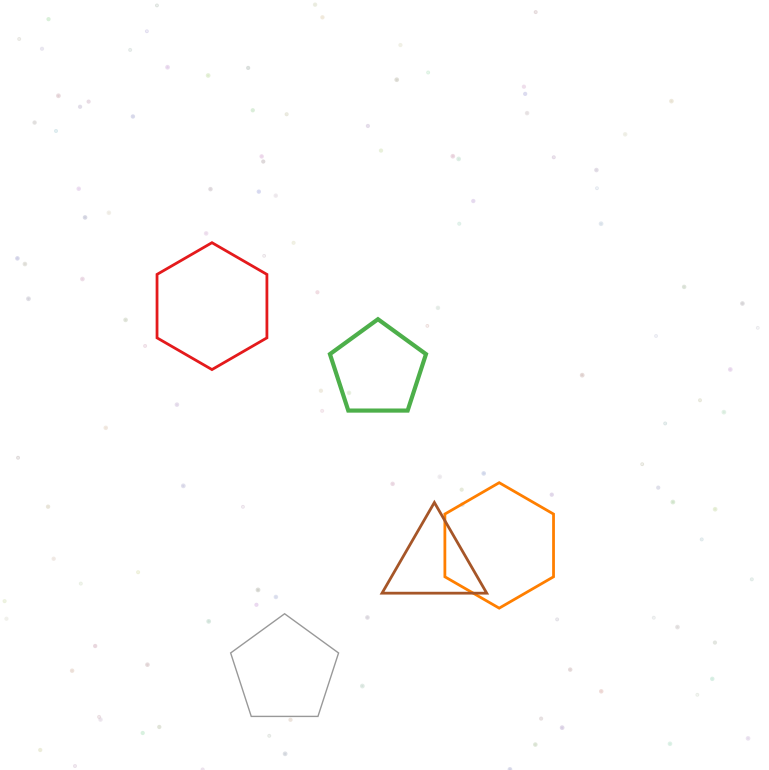[{"shape": "hexagon", "thickness": 1, "radius": 0.41, "center": [0.275, 0.602]}, {"shape": "pentagon", "thickness": 1.5, "radius": 0.33, "center": [0.491, 0.52]}, {"shape": "hexagon", "thickness": 1, "radius": 0.41, "center": [0.648, 0.292]}, {"shape": "triangle", "thickness": 1, "radius": 0.39, "center": [0.564, 0.269]}, {"shape": "pentagon", "thickness": 0.5, "radius": 0.37, "center": [0.37, 0.129]}]